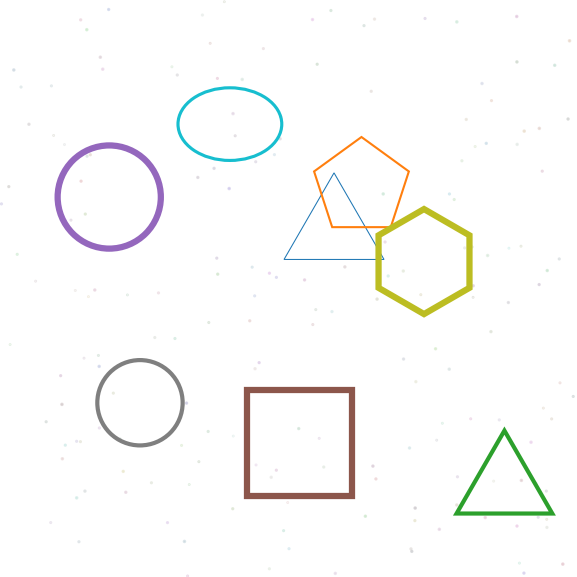[{"shape": "triangle", "thickness": 0.5, "radius": 0.5, "center": [0.578, 0.6]}, {"shape": "pentagon", "thickness": 1, "radius": 0.43, "center": [0.626, 0.676]}, {"shape": "triangle", "thickness": 2, "radius": 0.48, "center": [0.873, 0.158]}, {"shape": "circle", "thickness": 3, "radius": 0.45, "center": [0.189, 0.658]}, {"shape": "square", "thickness": 3, "radius": 0.46, "center": [0.519, 0.233]}, {"shape": "circle", "thickness": 2, "radius": 0.37, "center": [0.242, 0.302]}, {"shape": "hexagon", "thickness": 3, "radius": 0.45, "center": [0.734, 0.546]}, {"shape": "oval", "thickness": 1.5, "radius": 0.45, "center": [0.398, 0.784]}]